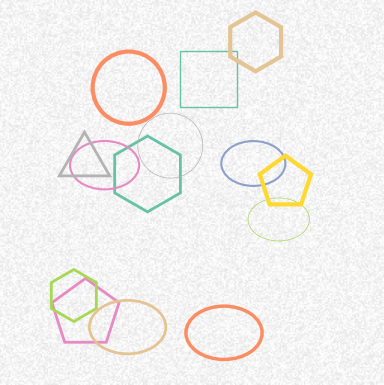[{"shape": "square", "thickness": 1, "radius": 0.37, "center": [0.542, 0.795]}, {"shape": "hexagon", "thickness": 2, "radius": 0.49, "center": [0.383, 0.548]}, {"shape": "oval", "thickness": 2.5, "radius": 0.49, "center": [0.582, 0.136]}, {"shape": "circle", "thickness": 3, "radius": 0.47, "center": [0.334, 0.772]}, {"shape": "oval", "thickness": 1.5, "radius": 0.42, "center": [0.658, 0.575]}, {"shape": "oval", "thickness": 1.5, "radius": 0.45, "center": [0.272, 0.571]}, {"shape": "pentagon", "thickness": 2, "radius": 0.46, "center": [0.222, 0.185]}, {"shape": "oval", "thickness": 0.5, "radius": 0.4, "center": [0.724, 0.43]}, {"shape": "hexagon", "thickness": 2, "radius": 0.34, "center": [0.192, 0.232]}, {"shape": "pentagon", "thickness": 3, "radius": 0.35, "center": [0.741, 0.526]}, {"shape": "hexagon", "thickness": 3, "radius": 0.38, "center": [0.664, 0.891]}, {"shape": "oval", "thickness": 2, "radius": 0.5, "center": [0.332, 0.15]}, {"shape": "triangle", "thickness": 2, "radius": 0.38, "center": [0.219, 0.581]}, {"shape": "circle", "thickness": 0.5, "radius": 0.42, "center": [0.442, 0.622]}]